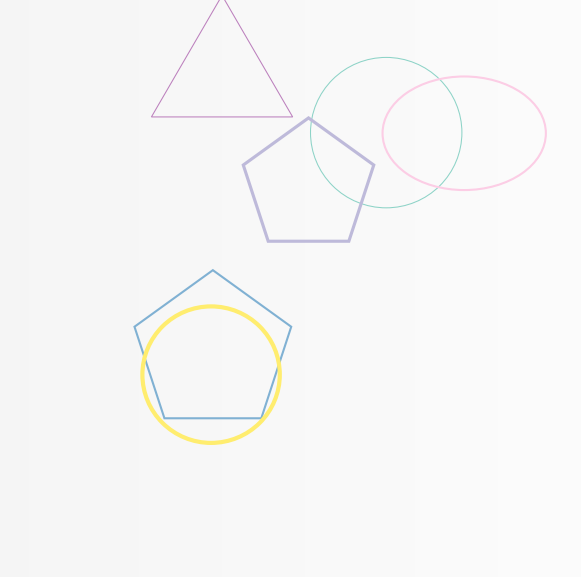[{"shape": "circle", "thickness": 0.5, "radius": 0.65, "center": [0.664, 0.769]}, {"shape": "pentagon", "thickness": 1.5, "radius": 0.59, "center": [0.531, 0.677]}, {"shape": "pentagon", "thickness": 1, "radius": 0.71, "center": [0.366, 0.39]}, {"shape": "oval", "thickness": 1, "radius": 0.7, "center": [0.799, 0.768]}, {"shape": "triangle", "thickness": 0.5, "radius": 0.7, "center": [0.382, 0.867]}, {"shape": "circle", "thickness": 2, "radius": 0.59, "center": [0.363, 0.35]}]